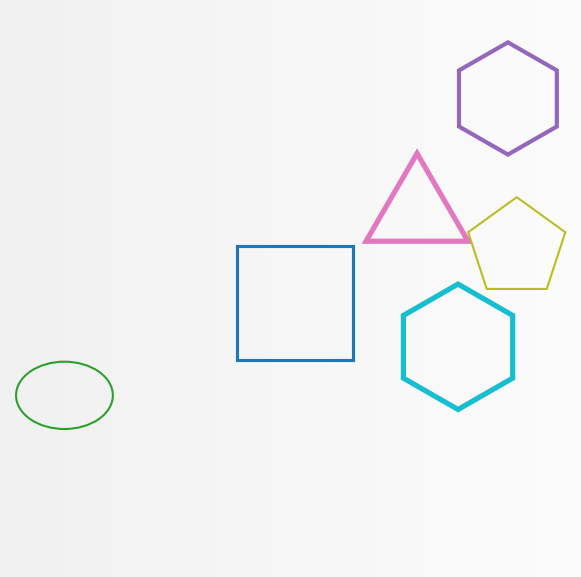[{"shape": "square", "thickness": 1.5, "radius": 0.5, "center": [0.507, 0.475]}, {"shape": "oval", "thickness": 1, "radius": 0.42, "center": [0.111, 0.315]}, {"shape": "hexagon", "thickness": 2, "radius": 0.49, "center": [0.874, 0.829]}, {"shape": "triangle", "thickness": 2.5, "radius": 0.51, "center": [0.717, 0.632]}, {"shape": "pentagon", "thickness": 1, "radius": 0.44, "center": [0.889, 0.57]}, {"shape": "hexagon", "thickness": 2.5, "radius": 0.54, "center": [0.788, 0.399]}]